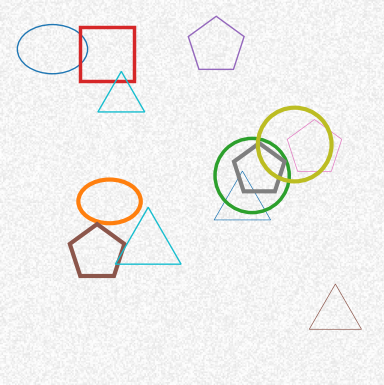[{"shape": "triangle", "thickness": 0.5, "radius": 0.42, "center": [0.63, 0.471]}, {"shape": "oval", "thickness": 1, "radius": 0.46, "center": [0.136, 0.872]}, {"shape": "oval", "thickness": 3, "radius": 0.41, "center": [0.285, 0.477]}, {"shape": "circle", "thickness": 2.5, "radius": 0.48, "center": [0.655, 0.544]}, {"shape": "square", "thickness": 2.5, "radius": 0.35, "center": [0.277, 0.86]}, {"shape": "pentagon", "thickness": 1, "radius": 0.38, "center": [0.562, 0.881]}, {"shape": "triangle", "thickness": 0.5, "radius": 0.39, "center": [0.871, 0.184]}, {"shape": "pentagon", "thickness": 3, "radius": 0.37, "center": [0.252, 0.343]}, {"shape": "pentagon", "thickness": 0.5, "radius": 0.37, "center": [0.817, 0.615]}, {"shape": "pentagon", "thickness": 3, "radius": 0.35, "center": [0.673, 0.559]}, {"shape": "circle", "thickness": 3, "radius": 0.48, "center": [0.765, 0.625]}, {"shape": "triangle", "thickness": 1, "radius": 0.49, "center": [0.385, 0.363]}, {"shape": "triangle", "thickness": 1, "radius": 0.35, "center": [0.315, 0.744]}]